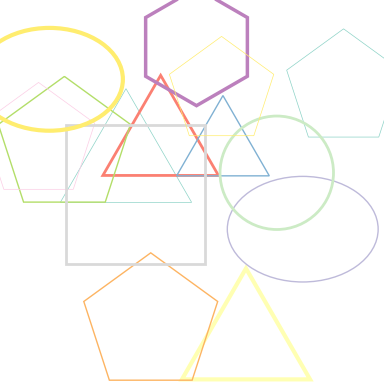[{"shape": "pentagon", "thickness": 0.5, "radius": 0.78, "center": [0.892, 0.77]}, {"shape": "triangle", "thickness": 0.5, "radius": 0.98, "center": [0.327, 0.573]}, {"shape": "triangle", "thickness": 3, "radius": 0.96, "center": [0.639, 0.111]}, {"shape": "oval", "thickness": 1, "radius": 0.98, "center": [0.786, 0.405]}, {"shape": "triangle", "thickness": 2, "radius": 0.87, "center": [0.417, 0.631]}, {"shape": "triangle", "thickness": 1, "radius": 0.7, "center": [0.579, 0.613]}, {"shape": "pentagon", "thickness": 1, "radius": 0.91, "center": [0.392, 0.16]}, {"shape": "pentagon", "thickness": 1, "radius": 0.9, "center": [0.167, 0.621]}, {"shape": "pentagon", "thickness": 0.5, "radius": 0.77, "center": [0.1, 0.632]}, {"shape": "square", "thickness": 2, "radius": 0.9, "center": [0.352, 0.494]}, {"shape": "hexagon", "thickness": 2.5, "radius": 0.76, "center": [0.51, 0.878]}, {"shape": "circle", "thickness": 2, "radius": 0.74, "center": [0.719, 0.551]}, {"shape": "oval", "thickness": 3, "radius": 0.95, "center": [0.128, 0.794]}, {"shape": "pentagon", "thickness": 0.5, "radius": 0.71, "center": [0.575, 0.763]}]